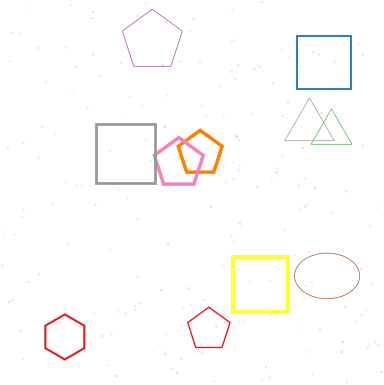[{"shape": "pentagon", "thickness": 1, "radius": 0.29, "center": [0.543, 0.144]}, {"shape": "hexagon", "thickness": 1.5, "radius": 0.29, "center": [0.168, 0.125]}, {"shape": "square", "thickness": 1.5, "radius": 0.35, "center": [0.842, 0.838]}, {"shape": "triangle", "thickness": 0.5, "radius": 0.31, "center": [0.861, 0.656]}, {"shape": "pentagon", "thickness": 0.5, "radius": 0.41, "center": [0.396, 0.894]}, {"shape": "pentagon", "thickness": 2.5, "radius": 0.3, "center": [0.52, 0.601]}, {"shape": "square", "thickness": 3, "radius": 0.36, "center": [0.678, 0.261]}, {"shape": "oval", "thickness": 0.5, "radius": 0.42, "center": [0.85, 0.283]}, {"shape": "pentagon", "thickness": 2.5, "radius": 0.33, "center": [0.464, 0.576]}, {"shape": "triangle", "thickness": 0.5, "radius": 0.37, "center": [0.804, 0.672]}, {"shape": "square", "thickness": 2, "radius": 0.38, "center": [0.326, 0.601]}]